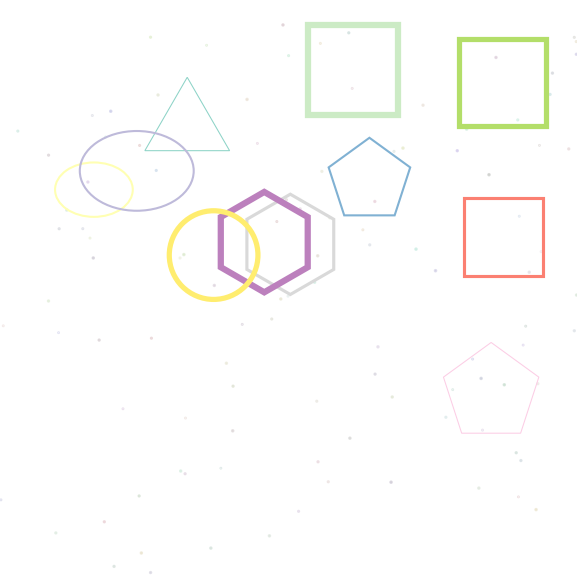[{"shape": "triangle", "thickness": 0.5, "radius": 0.42, "center": [0.324, 0.781]}, {"shape": "oval", "thickness": 1, "radius": 0.34, "center": [0.163, 0.671]}, {"shape": "oval", "thickness": 1, "radius": 0.49, "center": [0.237, 0.703]}, {"shape": "square", "thickness": 1.5, "radius": 0.34, "center": [0.872, 0.589]}, {"shape": "pentagon", "thickness": 1, "radius": 0.37, "center": [0.64, 0.686]}, {"shape": "square", "thickness": 2.5, "radius": 0.38, "center": [0.871, 0.856]}, {"shape": "pentagon", "thickness": 0.5, "radius": 0.43, "center": [0.85, 0.319]}, {"shape": "hexagon", "thickness": 1.5, "radius": 0.43, "center": [0.503, 0.576]}, {"shape": "hexagon", "thickness": 3, "radius": 0.43, "center": [0.458, 0.58]}, {"shape": "square", "thickness": 3, "radius": 0.39, "center": [0.612, 0.878]}, {"shape": "circle", "thickness": 2.5, "radius": 0.38, "center": [0.37, 0.557]}]